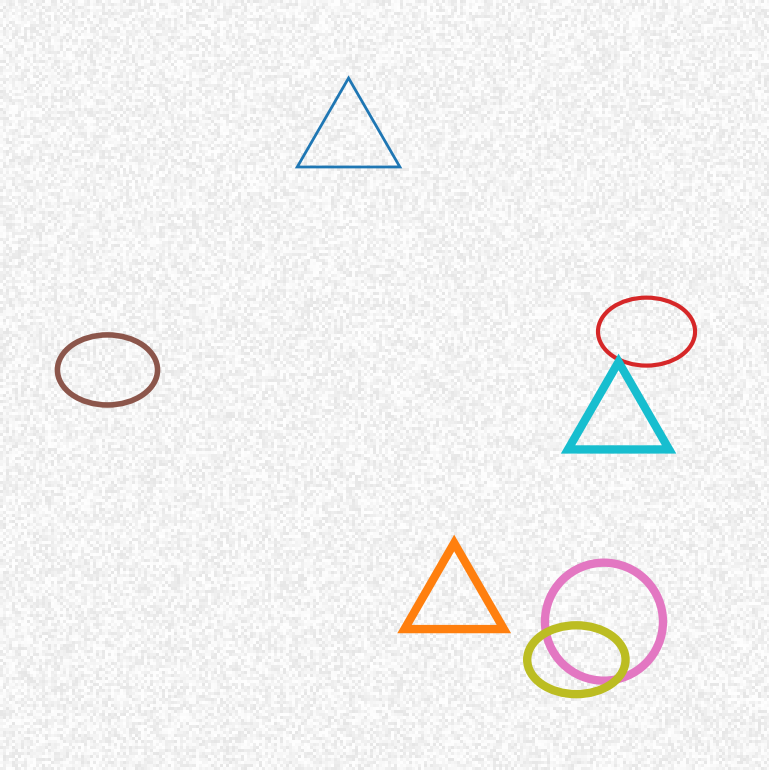[{"shape": "triangle", "thickness": 1, "radius": 0.38, "center": [0.453, 0.822]}, {"shape": "triangle", "thickness": 3, "radius": 0.37, "center": [0.59, 0.22]}, {"shape": "oval", "thickness": 1.5, "radius": 0.32, "center": [0.84, 0.569]}, {"shape": "oval", "thickness": 2, "radius": 0.33, "center": [0.14, 0.52]}, {"shape": "circle", "thickness": 3, "radius": 0.38, "center": [0.784, 0.193]}, {"shape": "oval", "thickness": 3, "radius": 0.32, "center": [0.749, 0.143]}, {"shape": "triangle", "thickness": 3, "radius": 0.38, "center": [0.803, 0.454]}]